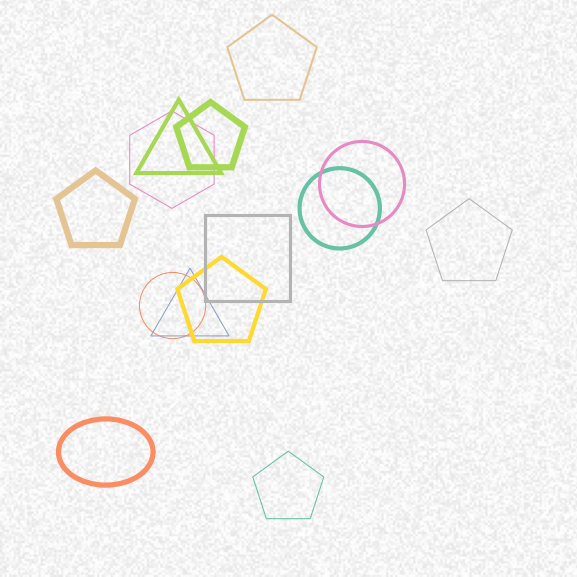[{"shape": "pentagon", "thickness": 0.5, "radius": 0.32, "center": [0.499, 0.153]}, {"shape": "circle", "thickness": 2, "radius": 0.35, "center": [0.588, 0.638]}, {"shape": "circle", "thickness": 0.5, "radius": 0.29, "center": [0.299, 0.47]}, {"shape": "oval", "thickness": 2.5, "radius": 0.41, "center": [0.183, 0.216]}, {"shape": "triangle", "thickness": 0.5, "radius": 0.39, "center": [0.329, 0.457]}, {"shape": "circle", "thickness": 1.5, "radius": 0.37, "center": [0.627, 0.681]}, {"shape": "hexagon", "thickness": 0.5, "radius": 0.42, "center": [0.298, 0.723]}, {"shape": "triangle", "thickness": 2, "radius": 0.42, "center": [0.31, 0.742]}, {"shape": "pentagon", "thickness": 3, "radius": 0.31, "center": [0.365, 0.76]}, {"shape": "pentagon", "thickness": 2, "radius": 0.4, "center": [0.384, 0.474]}, {"shape": "pentagon", "thickness": 1, "radius": 0.41, "center": [0.471, 0.892]}, {"shape": "pentagon", "thickness": 3, "radius": 0.36, "center": [0.166, 0.633]}, {"shape": "pentagon", "thickness": 0.5, "radius": 0.39, "center": [0.812, 0.577]}, {"shape": "square", "thickness": 1.5, "radius": 0.37, "center": [0.428, 0.552]}]